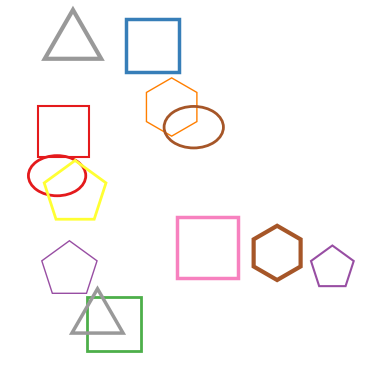[{"shape": "oval", "thickness": 2, "radius": 0.37, "center": [0.148, 0.544]}, {"shape": "square", "thickness": 1.5, "radius": 0.33, "center": [0.165, 0.659]}, {"shape": "square", "thickness": 2.5, "radius": 0.35, "center": [0.396, 0.883]}, {"shape": "square", "thickness": 2, "radius": 0.35, "center": [0.295, 0.159]}, {"shape": "pentagon", "thickness": 1, "radius": 0.38, "center": [0.18, 0.299]}, {"shape": "pentagon", "thickness": 1.5, "radius": 0.29, "center": [0.863, 0.304]}, {"shape": "hexagon", "thickness": 1, "radius": 0.38, "center": [0.446, 0.722]}, {"shape": "pentagon", "thickness": 2, "radius": 0.42, "center": [0.195, 0.499]}, {"shape": "oval", "thickness": 2, "radius": 0.39, "center": [0.503, 0.67]}, {"shape": "hexagon", "thickness": 3, "radius": 0.35, "center": [0.72, 0.343]}, {"shape": "square", "thickness": 2.5, "radius": 0.4, "center": [0.539, 0.358]}, {"shape": "triangle", "thickness": 3, "radius": 0.42, "center": [0.19, 0.89]}, {"shape": "triangle", "thickness": 2.5, "radius": 0.38, "center": [0.253, 0.173]}]